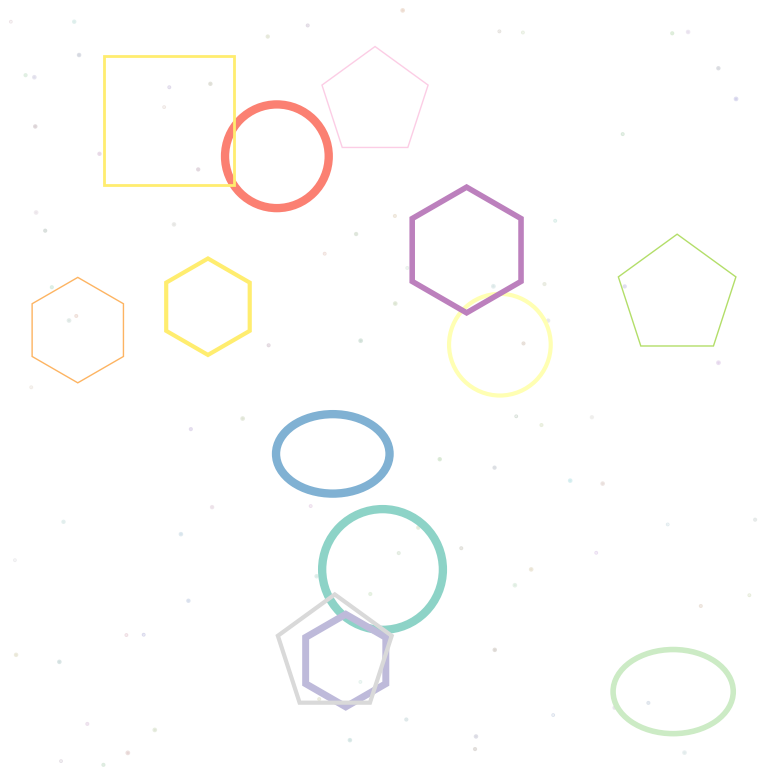[{"shape": "circle", "thickness": 3, "radius": 0.39, "center": [0.497, 0.26]}, {"shape": "circle", "thickness": 1.5, "radius": 0.33, "center": [0.649, 0.552]}, {"shape": "hexagon", "thickness": 2.5, "radius": 0.3, "center": [0.449, 0.142]}, {"shape": "circle", "thickness": 3, "radius": 0.34, "center": [0.36, 0.797]}, {"shape": "oval", "thickness": 3, "radius": 0.37, "center": [0.432, 0.411]}, {"shape": "hexagon", "thickness": 0.5, "radius": 0.34, "center": [0.101, 0.571]}, {"shape": "pentagon", "thickness": 0.5, "radius": 0.4, "center": [0.879, 0.616]}, {"shape": "pentagon", "thickness": 0.5, "radius": 0.36, "center": [0.487, 0.867]}, {"shape": "pentagon", "thickness": 1.5, "radius": 0.39, "center": [0.435, 0.15]}, {"shape": "hexagon", "thickness": 2, "radius": 0.41, "center": [0.606, 0.675]}, {"shape": "oval", "thickness": 2, "radius": 0.39, "center": [0.874, 0.102]}, {"shape": "hexagon", "thickness": 1.5, "radius": 0.31, "center": [0.27, 0.602]}, {"shape": "square", "thickness": 1, "radius": 0.42, "center": [0.219, 0.843]}]